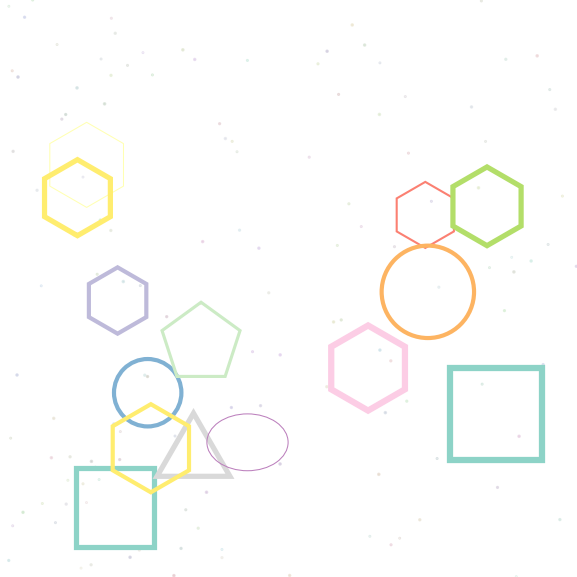[{"shape": "square", "thickness": 3, "radius": 0.4, "center": [0.859, 0.282]}, {"shape": "square", "thickness": 2.5, "radius": 0.34, "center": [0.199, 0.12]}, {"shape": "hexagon", "thickness": 0.5, "radius": 0.37, "center": [0.15, 0.714]}, {"shape": "hexagon", "thickness": 2, "radius": 0.29, "center": [0.204, 0.479]}, {"shape": "hexagon", "thickness": 1, "radius": 0.29, "center": [0.736, 0.627]}, {"shape": "circle", "thickness": 2, "radius": 0.29, "center": [0.256, 0.319]}, {"shape": "circle", "thickness": 2, "radius": 0.4, "center": [0.741, 0.494]}, {"shape": "hexagon", "thickness": 2.5, "radius": 0.34, "center": [0.843, 0.642]}, {"shape": "hexagon", "thickness": 3, "radius": 0.37, "center": [0.637, 0.362]}, {"shape": "triangle", "thickness": 2.5, "radius": 0.36, "center": [0.335, 0.211]}, {"shape": "oval", "thickness": 0.5, "radius": 0.35, "center": [0.429, 0.233]}, {"shape": "pentagon", "thickness": 1.5, "radius": 0.36, "center": [0.348, 0.405]}, {"shape": "hexagon", "thickness": 2, "radius": 0.38, "center": [0.261, 0.223]}, {"shape": "hexagon", "thickness": 2.5, "radius": 0.33, "center": [0.134, 0.657]}]